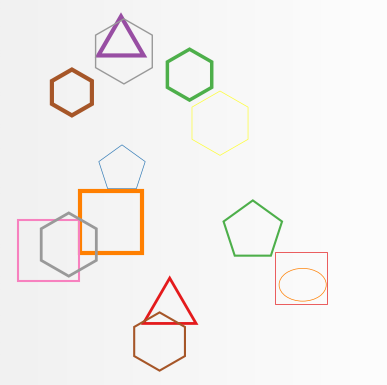[{"shape": "triangle", "thickness": 2, "radius": 0.39, "center": [0.438, 0.199]}, {"shape": "square", "thickness": 0.5, "radius": 0.34, "center": [0.776, 0.277]}, {"shape": "pentagon", "thickness": 0.5, "radius": 0.31, "center": [0.315, 0.561]}, {"shape": "pentagon", "thickness": 1.5, "radius": 0.4, "center": [0.652, 0.4]}, {"shape": "hexagon", "thickness": 2.5, "radius": 0.33, "center": [0.489, 0.806]}, {"shape": "triangle", "thickness": 3, "radius": 0.34, "center": [0.312, 0.89]}, {"shape": "square", "thickness": 3, "radius": 0.4, "center": [0.286, 0.425]}, {"shape": "oval", "thickness": 0.5, "radius": 0.3, "center": [0.781, 0.26]}, {"shape": "hexagon", "thickness": 0.5, "radius": 0.42, "center": [0.568, 0.68]}, {"shape": "hexagon", "thickness": 3, "radius": 0.3, "center": [0.186, 0.76]}, {"shape": "hexagon", "thickness": 1.5, "radius": 0.38, "center": [0.412, 0.113]}, {"shape": "square", "thickness": 1.5, "radius": 0.4, "center": [0.126, 0.349]}, {"shape": "hexagon", "thickness": 2, "radius": 0.41, "center": [0.177, 0.365]}, {"shape": "hexagon", "thickness": 1, "radius": 0.42, "center": [0.32, 0.866]}]